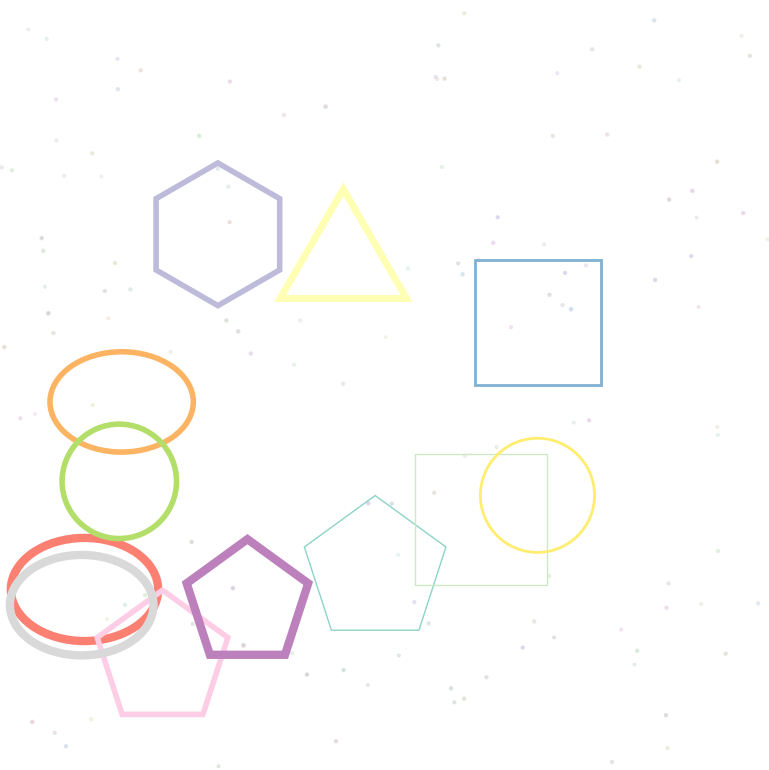[{"shape": "pentagon", "thickness": 0.5, "radius": 0.48, "center": [0.487, 0.26]}, {"shape": "triangle", "thickness": 2.5, "radius": 0.47, "center": [0.446, 0.66]}, {"shape": "hexagon", "thickness": 2, "radius": 0.46, "center": [0.283, 0.696]}, {"shape": "oval", "thickness": 3, "radius": 0.48, "center": [0.11, 0.234]}, {"shape": "square", "thickness": 1, "radius": 0.41, "center": [0.699, 0.581]}, {"shape": "oval", "thickness": 2, "radius": 0.47, "center": [0.158, 0.478]}, {"shape": "circle", "thickness": 2, "radius": 0.37, "center": [0.155, 0.375]}, {"shape": "pentagon", "thickness": 2, "radius": 0.45, "center": [0.211, 0.144]}, {"shape": "oval", "thickness": 3, "radius": 0.47, "center": [0.106, 0.214]}, {"shape": "pentagon", "thickness": 3, "radius": 0.41, "center": [0.321, 0.217]}, {"shape": "square", "thickness": 0.5, "radius": 0.43, "center": [0.624, 0.325]}, {"shape": "circle", "thickness": 1, "radius": 0.37, "center": [0.698, 0.357]}]